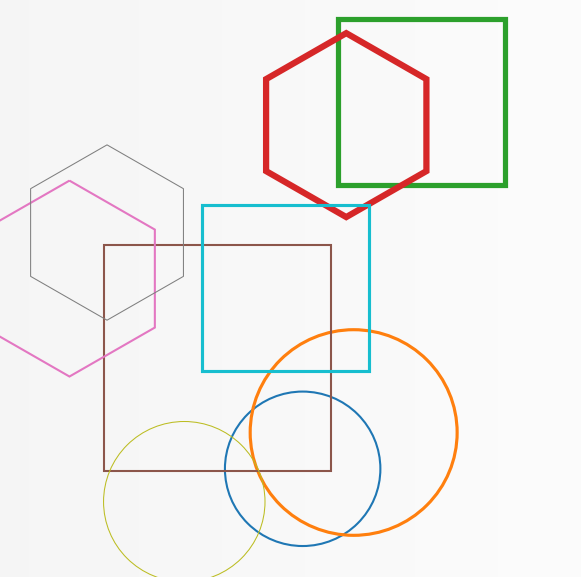[{"shape": "circle", "thickness": 1, "radius": 0.67, "center": [0.521, 0.187]}, {"shape": "circle", "thickness": 1.5, "radius": 0.89, "center": [0.608, 0.25]}, {"shape": "square", "thickness": 2.5, "radius": 0.72, "center": [0.725, 0.823]}, {"shape": "hexagon", "thickness": 3, "radius": 0.8, "center": [0.596, 0.782]}, {"shape": "square", "thickness": 1, "radius": 0.98, "center": [0.374, 0.379]}, {"shape": "hexagon", "thickness": 1, "radius": 0.85, "center": [0.119, 0.517]}, {"shape": "hexagon", "thickness": 0.5, "radius": 0.76, "center": [0.184, 0.596]}, {"shape": "circle", "thickness": 0.5, "radius": 0.69, "center": [0.317, 0.13]}, {"shape": "square", "thickness": 1.5, "radius": 0.72, "center": [0.491, 0.501]}]